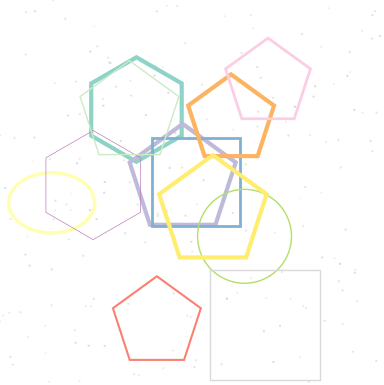[{"shape": "hexagon", "thickness": 3, "radius": 0.68, "center": [0.354, 0.716]}, {"shape": "oval", "thickness": 2.5, "radius": 0.56, "center": [0.134, 0.473]}, {"shape": "pentagon", "thickness": 3, "radius": 0.72, "center": [0.474, 0.533]}, {"shape": "pentagon", "thickness": 1.5, "radius": 0.6, "center": [0.407, 0.162]}, {"shape": "square", "thickness": 2, "radius": 0.57, "center": [0.51, 0.527]}, {"shape": "pentagon", "thickness": 3, "radius": 0.59, "center": [0.6, 0.689]}, {"shape": "circle", "thickness": 1, "radius": 0.61, "center": [0.635, 0.386]}, {"shape": "pentagon", "thickness": 2, "radius": 0.58, "center": [0.696, 0.785]}, {"shape": "square", "thickness": 1, "radius": 0.71, "center": [0.687, 0.156]}, {"shape": "hexagon", "thickness": 0.5, "radius": 0.71, "center": [0.242, 0.519]}, {"shape": "pentagon", "thickness": 1, "radius": 0.67, "center": [0.336, 0.707]}, {"shape": "pentagon", "thickness": 3, "radius": 0.73, "center": [0.553, 0.45]}]